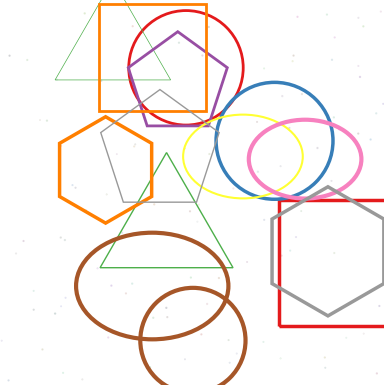[{"shape": "circle", "thickness": 2, "radius": 0.74, "center": [0.483, 0.824]}, {"shape": "square", "thickness": 2.5, "radius": 0.82, "center": [0.89, 0.317]}, {"shape": "circle", "thickness": 2.5, "radius": 0.76, "center": [0.713, 0.634]}, {"shape": "triangle", "thickness": 1, "radius": 1.0, "center": [0.433, 0.404]}, {"shape": "triangle", "thickness": 0.5, "radius": 0.87, "center": [0.293, 0.879]}, {"shape": "pentagon", "thickness": 2, "radius": 0.68, "center": [0.462, 0.782]}, {"shape": "square", "thickness": 2, "radius": 0.7, "center": [0.395, 0.851]}, {"shape": "hexagon", "thickness": 2.5, "radius": 0.69, "center": [0.274, 0.559]}, {"shape": "oval", "thickness": 1.5, "radius": 0.78, "center": [0.631, 0.594]}, {"shape": "oval", "thickness": 3, "radius": 0.99, "center": [0.395, 0.257]}, {"shape": "circle", "thickness": 3, "radius": 0.68, "center": [0.501, 0.116]}, {"shape": "oval", "thickness": 3, "radius": 0.73, "center": [0.792, 0.587]}, {"shape": "pentagon", "thickness": 1, "radius": 0.81, "center": [0.415, 0.606]}, {"shape": "hexagon", "thickness": 2.5, "radius": 0.84, "center": [0.852, 0.347]}]